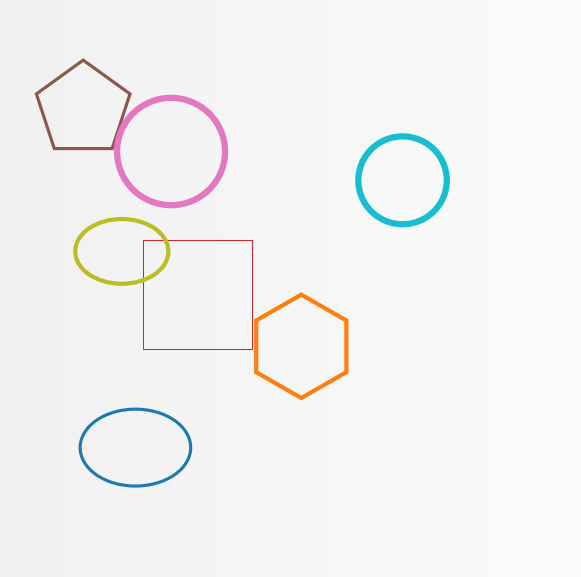[{"shape": "oval", "thickness": 1.5, "radius": 0.48, "center": [0.233, 0.224]}, {"shape": "hexagon", "thickness": 2, "radius": 0.45, "center": [0.518, 0.399]}, {"shape": "square", "thickness": 0.5, "radius": 0.47, "center": [0.34, 0.489]}, {"shape": "pentagon", "thickness": 1.5, "radius": 0.42, "center": [0.143, 0.81]}, {"shape": "circle", "thickness": 3, "radius": 0.46, "center": [0.294, 0.737]}, {"shape": "oval", "thickness": 2, "radius": 0.4, "center": [0.21, 0.564]}, {"shape": "circle", "thickness": 3, "radius": 0.38, "center": [0.693, 0.687]}]